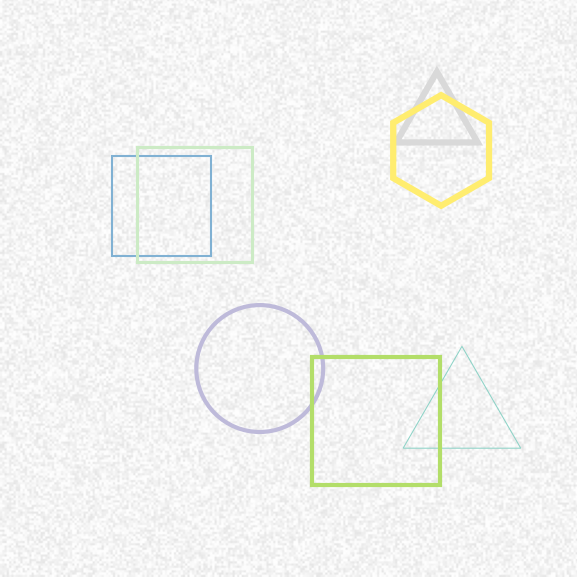[{"shape": "triangle", "thickness": 0.5, "radius": 0.59, "center": [0.8, 0.282]}, {"shape": "circle", "thickness": 2, "radius": 0.55, "center": [0.45, 0.361]}, {"shape": "square", "thickness": 1, "radius": 0.43, "center": [0.28, 0.642]}, {"shape": "square", "thickness": 2, "radius": 0.56, "center": [0.651, 0.27]}, {"shape": "triangle", "thickness": 3, "radius": 0.41, "center": [0.756, 0.793]}, {"shape": "square", "thickness": 1.5, "radius": 0.5, "center": [0.337, 0.645]}, {"shape": "hexagon", "thickness": 3, "radius": 0.48, "center": [0.764, 0.739]}]